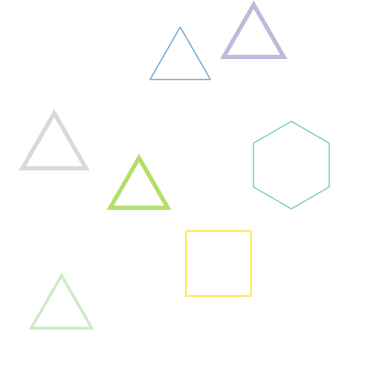[{"shape": "hexagon", "thickness": 1, "radius": 0.57, "center": [0.757, 0.571]}, {"shape": "triangle", "thickness": 3, "radius": 0.45, "center": [0.659, 0.897]}, {"shape": "triangle", "thickness": 1, "radius": 0.45, "center": [0.468, 0.839]}, {"shape": "triangle", "thickness": 3, "radius": 0.43, "center": [0.361, 0.504]}, {"shape": "triangle", "thickness": 3, "radius": 0.48, "center": [0.141, 0.611]}, {"shape": "triangle", "thickness": 2, "radius": 0.46, "center": [0.16, 0.193]}, {"shape": "square", "thickness": 1.5, "radius": 0.42, "center": [0.567, 0.316]}]